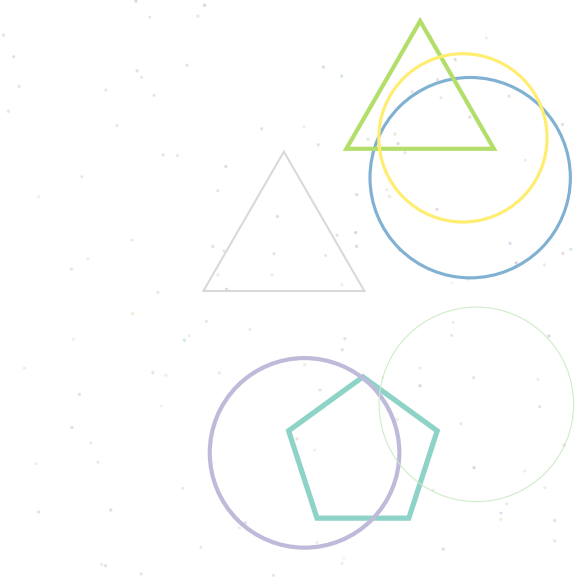[{"shape": "pentagon", "thickness": 2.5, "radius": 0.68, "center": [0.628, 0.211]}, {"shape": "circle", "thickness": 2, "radius": 0.82, "center": [0.527, 0.215]}, {"shape": "circle", "thickness": 1.5, "radius": 0.87, "center": [0.814, 0.691]}, {"shape": "triangle", "thickness": 2, "radius": 0.74, "center": [0.728, 0.815]}, {"shape": "triangle", "thickness": 1, "radius": 0.8, "center": [0.492, 0.576]}, {"shape": "circle", "thickness": 0.5, "radius": 0.84, "center": [0.825, 0.299]}, {"shape": "circle", "thickness": 1.5, "radius": 0.73, "center": [0.802, 0.76]}]